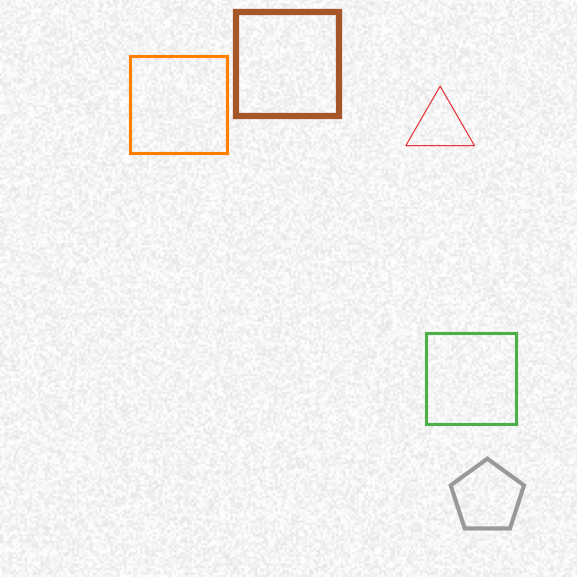[{"shape": "triangle", "thickness": 0.5, "radius": 0.34, "center": [0.762, 0.781]}, {"shape": "square", "thickness": 1.5, "radius": 0.39, "center": [0.816, 0.343]}, {"shape": "square", "thickness": 1.5, "radius": 0.42, "center": [0.309, 0.818]}, {"shape": "square", "thickness": 3, "radius": 0.45, "center": [0.498, 0.888]}, {"shape": "pentagon", "thickness": 2, "radius": 0.33, "center": [0.844, 0.138]}]